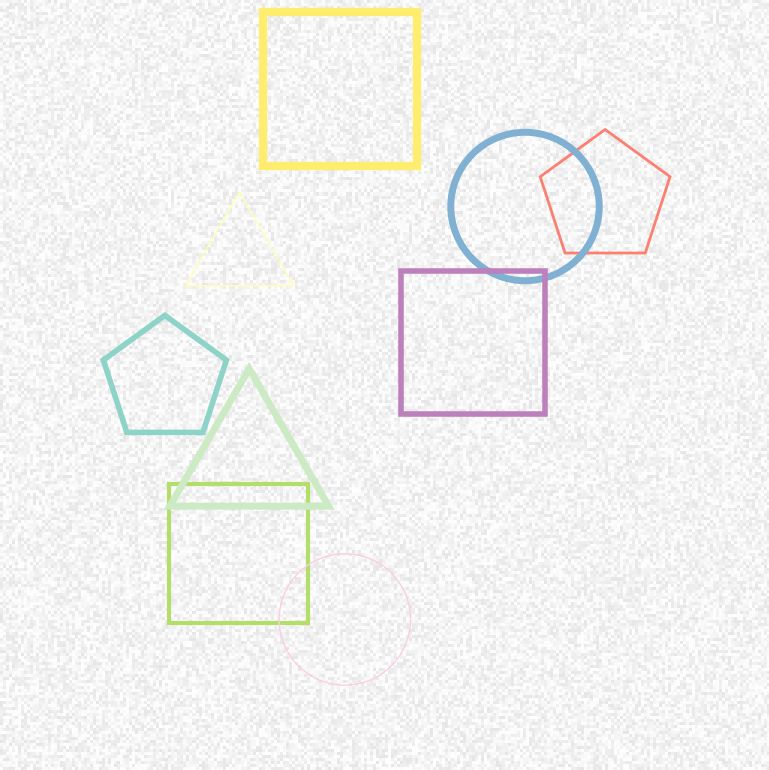[{"shape": "pentagon", "thickness": 2, "radius": 0.42, "center": [0.214, 0.506]}, {"shape": "triangle", "thickness": 0.5, "radius": 0.41, "center": [0.311, 0.669]}, {"shape": "pentagon", "thickness": 1, "radius": 0.44, "center": [0.786, 0.743]}, {"shape": "circle", "thickness": 2.5, "radius": 0.48, "center": [0.682, 0.732]}, {"shape": "square", "thickness": 1.5, "radius": 0.45, "center": [0.309, 0.281]}, {"shape": "circle", "thickness": 0.5, "radius": 0.43, "center": [0.448, 0.196]}, {"shape": "square", "thickness": 2, "radius": 0.47, "center": [0.614, 0.555]}, {"shape": "triangle", "thickness": 2.5, "radius": 0.6, "center": [0.324, 0.402]}, {"shape": "square", "thickness": 3, "radius": 0.5, "center": [0.441, 0.884]}]